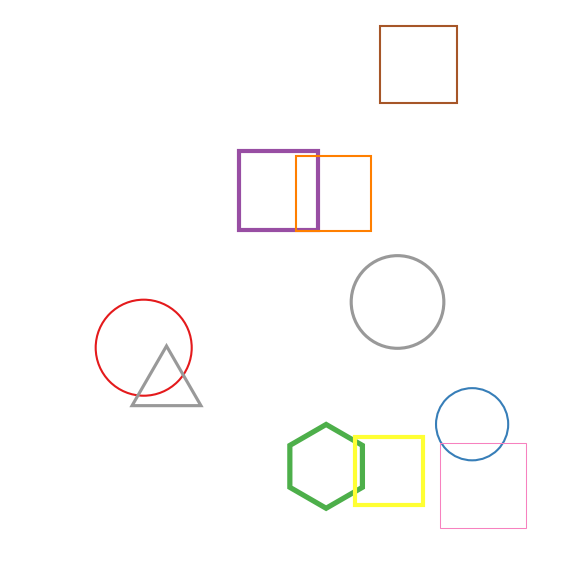[{"shape": "circle", "thickness": 1, "radius": 0.42, "center": [0.249, 0.397]}, {"shape": "circle", "thickness": 1, "radius": 0.31, "center": [0.818, 0.265]}, {"shape": "hexagon", "thickness": 2.5, "radius": 0.36, "center": [0.565, 0.192]}, {"shape": "square", "thickness": 2, "radius": 0.34, "center": [0.482, 0.669]}, {"shape": "square", "thickness": 1, "radius": 0.32, "center": [0.578, 0.664]}, {"shape": "square", "thickness": 2, "radius": 0.29, "center": [0.673, 0.184]}, {"shape": "square", "thickness": 1, "radius": 0.33, "center": [0.725, 0.887]}, {"shape": "square", "thickness": 0.5, "radius": 0.37, "center": [0.836, 0.159]}, {"shape": "triangle", "thickness": 1.5, "radius": 0.34, "center": [0.288, 0.331]}, {"shape": "circle", "thickness": 1.5, "radius": 0.4, "center": [0.688, 0.476]}]